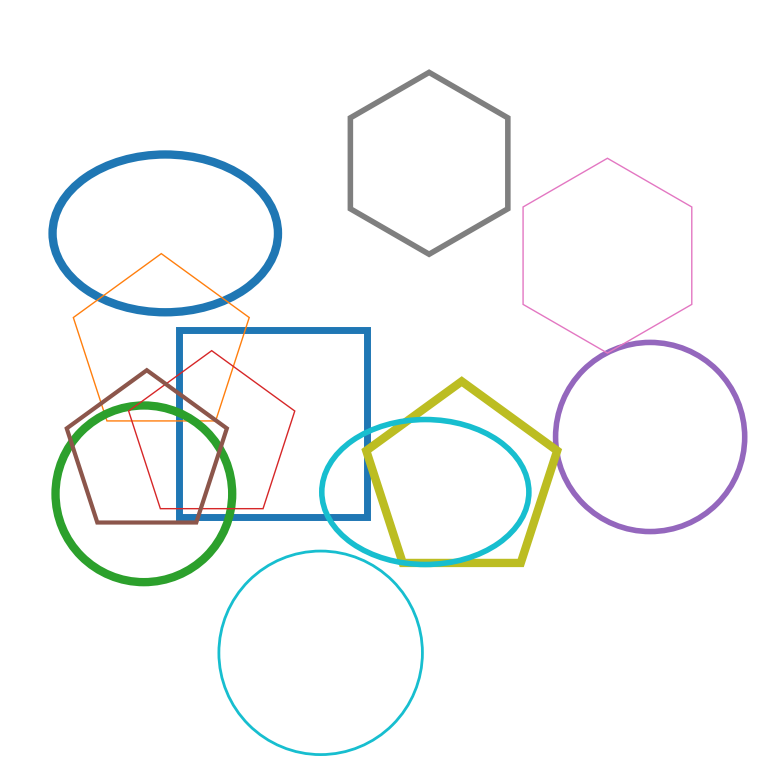[{"shape": "square", "thickness": 2.5, "radius": 0.61, "center": [0.355, 0.45]}, {"shape": "oval", "thickness": 3, "radius": 0.73, "center": [0.215, 0.697]}, {"shape": "pentagon", "thickness": 0.5, "radius": 0.6, "center": [0.209, 0.55]}, {"shape": "circle", "thickness": 3, "radius": 0.57, "center": [0.187, 0.359]}, {"shape": "pentagon", "thickness": 0.5, "radius": 0.57, "center": [0.275, 0.431]}, {"shape": "circle", "thickness": 2, "radius": 0.61, "center": [0.844, 0.432]}, {"shape": "pentagon", "thickness": 1.5, "radius": 0.55, "center": [0.191, 0.41]}, {"shape": "hexagon", "thickness": 0.5, "radius": 0.63, "center": [0.789, 0.668]}, {"shape": "hexagon", "thickness": 2, "radius": 0.59, "center": [0.557, 0.788]}, {"shape": "pentagon", "thickness": 3, "radius": 0.65, "center": [0.6, 0.374]}, {"shape": "oval", "thickness": 2, "radius": 0.67, "center": [0.552, 0.361]}, {"shape": "circle", "thickness": 1, "radius": 0.66, "center": [0.416, 0.152]}]